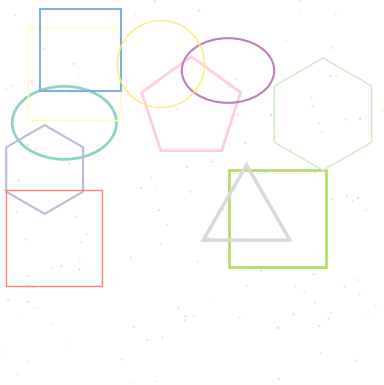[{"shape": "oval", "thickness": 2, "radius": 0.68, "center": [0.167, 0.681]}, {"shape": "square", "thickness": 1, "radius": 0.6, "center": [0.192, 0.807]}, {"shape": "hexagon", "thickness": 1.5, "radius": 0.58, "center": [0.116, 0.56]}, {"shape": "square", "thickness": 1, "radius": 0.62, "center": [0.14, 0.382]}, {"shape": "square", "thickness": 1.5, "radius": 0.53, "center": [0.209, 0.869]}, {"shape": "square", "thickness": 2, "radius": 0.63, "center": [0.721, 0.433]}, {"shape": "pentagon", "thickness": 2, "radius": 0.67, "center": [0.497, 0.718]}, {"shape": "triangle", "thickness": 2.5, "radius": 0.65, "center": [0.64, 0.441]}, {"shape": "oval", "thickness": 1.5, "radius": 0.6, "center": [0.592, 0.817]}, {"shape": "hexagon", "thickness": 1, "radius": 0.73, "center": [0.839, 0.704]}, {"shape": "circle", "thickness": 1, "radius": 0.57, "center": [0.418, 0.834]}]